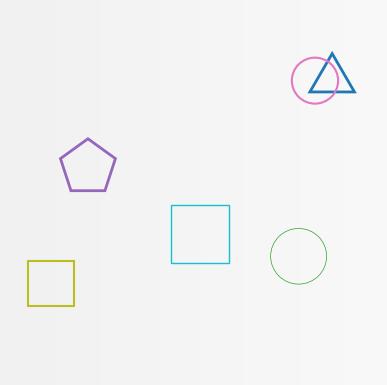[{"shape": "triangle", "thickness": 2, "radius": 0.33, "center": [0.857, 0.794]}, {"shape": "circle", "thickness": 0.5, "radius": 0.36, "center": [0.771, 0.334]}, {"shape": "pentagon", "thickness": 2, "radius": 0.37, "center": [0.227, 0.565]}, {"shape": "circle", "thickness": 1.5, "radius": 0.3, "center": [0.813, 0.791]}, {"shape": "square", "thickness": 1.5, "radius": 0.29, "center": [0.132, 0.263]}, {"shape": "square", "thickness": 1, "radius": 0.38, "center": [0.517, 0.391]}]